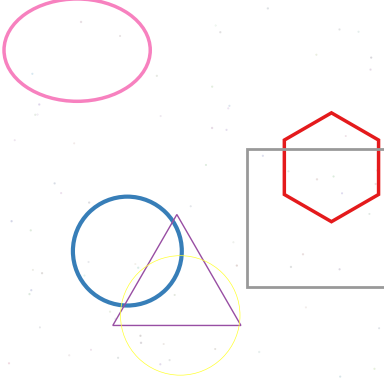[{"shape": "hexagon", "thickness": 2.5, "radius": 0.71, "center": [0.861, 0.566]}, {"shape": "circle", "thickness": 3, "radius": 0.71, "center": [0.331, 0.348]}, {"shape": "triangle", "thickness": 1, "radius": 0.96, "center": [0.459, 0.251]}, {"shape": "circle", "thickness": 0.5, "radius": 0.78, "center": [0.468, 0.181]}, {"shape": "oval", "thickness": 2.5, "radius": 0.95, "center": [0.2, 0.87]}, {"shape": "square", "thickness": 2, "radius": 0.89, "center": [0.82, 0.434]}]